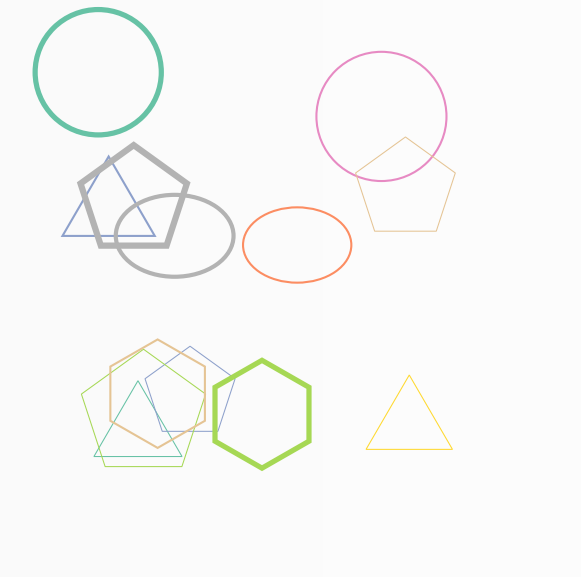[{"shape": "triangle", "thickness": 0.5, "radius": 0.44, "center": [0.237, 0.252]}, {"shape": "circle", "thickness": 2.5, "radius": 0.54, "center": [0.169, 0.874]}, {"shape": "oval", "thickness": 1, "radius": 0.47, "center": [0.511, 0.575]}, {"shape": "triangle", "thickness": 1, "radius": 0.46, "center": [0.187, 0.636]}, {"shape": "pentagon", "thickness": 0.5, "radius": 0.41, "center": [0.327, 0.318]}, {"shape": "circle", "thickness": 1, "radius": 0.56, "center": [0.656, 0.798]}, {"shape": "pentagon", "thickness": 0.5, "radius": 0.56, "center": [0.247, 0.282]}, {"shape": "hexagon", "thickness": 2.5, "radius": 0.47, "center": [0.451, 0.282]}, {"shape": "triangle", "thickness": 0.5, "radius": 0.43, "center": [0.704, 0.264]}, {"shape": "hexagon", "thickness": 1, "radius": 0.47, "center": [0.271, 0.317]}, {"shape": "pentagon", "thickness": 0.5, "radius": 0.45, "center": [0.698, 0.672]}, {"shape": "oval", "thickness": 2, "radius": 0.51, "center": [0.3, 0.591]}, {"shape": "pentagon", "thickness": 3, "radius": 0.48, "center": [0.23, 0.652]}]